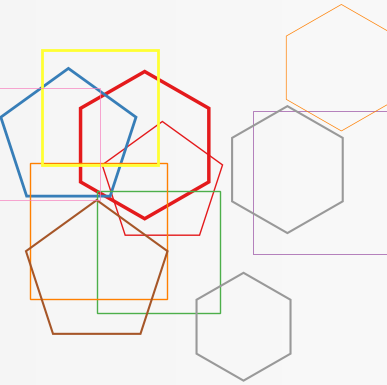[{"shape": "hexagon", "thickness": 2.5, "radius": 0.96, "center": [0.373, 0.623]}, {"shape": "pentagon", "thickness": 1, "radius": 0.82, "center": [0.419, 0.521]}, {"shape": "pentagon", "thickness": 2, "radius": 0.92, "center": [0.177, 0.639]}, {"shape": "square", "thickness": 1, "radius": 0.79, "center": [0.41, 0.346]}, {"shape": "square", "thickness": 0.5, "radius": 0.93, "center": [0.839, 0.527]}, {"shape": "hexagon", "thickness": 0.5, "radius": 0.82, "center": [0.881, 0.824]}, {"shape": "square", "thickness": 1, "radius": 0.88, "center": [0.255, 0.401]}, {"shape": "square", "thickness": 2, "radius": 0.75, "center": [0.258, 0.72]}, {"shape": "pentagon", "thickness": 1.5, "radius": 0.96, "center": [0.25, 0.288]}, {"shape": "square", "thickness": 0.5, "radius": 0.73, "center": [0.113, 0.626]}, {"shape": "hexagon", "thickness": 1.5, "radius": 0.7, "center": [0.628, 0.151]}, {"shape": "hexagon", "thickness": 1.5, "radius": 0.82, "center": [0.742, 0.559]}]